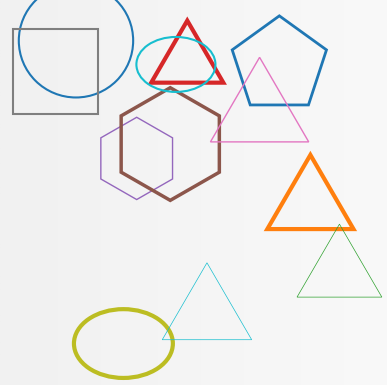[{"shape": "circle", "thickness": 1.5, "radius": 0.74, "center": [0.196, 0.894]}, {"shape": "pentagon", "thickness": 2, "radius": 0.64, "center": [0.721, 0.831]}, {"shape": "triangle", "thickness": 3, "radius": 0.64, "center": [0.801, 0.469]}, {"shape": "triangle", "thickness": 0.5, "radius": 0.63, "center": [0.876, 0.291]}, {"shape": "triangle", "thickness": 3, "radius": 0.54, "center": [0.483, 0.839]}, {"shape": "hexagon", "thickness": 1, "radius": 0.53, "center": [0.353, 0.589]}, {"shape": "hexagon", "thickness": 2.5, "radius": 0.73, "center": [0.439, 0.626]}, {"shape": "triangle", "thickness": 1, "radius": 0.73, "center": [0.67, 0.705]}, {"shape": "square", "thickness": 1.5, "radius": 0.55, "center": [0.142, 0.815]}, {"shape": "oval", "thickness": 3, "radius": 0.64, "center": [0.318, 0.108]}, {"shape": "triangle", "thickness": 0.5, "radius": 0.67, "center": [0.534, 0.184]}, {"shape": "oval", "thickness": 1.5, "radius": 0.51, "center": [0.454, 0.833]}]